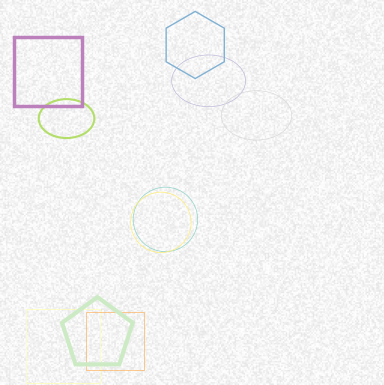[{"shape": "circle", "thickness": 0.5, "radius": 0.42, "center": [0.43, 0.43]}, {"shape": "square", "thickness": 0.5, "radius": 0.48, "center": [0.164, 0.101]}, {"shape": "oval", "thickness": 0.5, "radius": 0.48, "center": [0.542, 0.79]}, {"shape": "hexagon", "thickness": 1, "radius": 0.44, "center": [0.507, 0.883]}, {"shape": "square", "thickness": 0.5, "radius": 0.38, "center": [0.299, 0.115]}, {"shape": "oval", "thickness": 1.5, "radius": 0.36, "center": [0.173, 0.692]}, {"shape": "oval", "thickness": 0.5, "radius": 0.46, "center": [0.666, 0.7]}, {"shape": "square", "thickness": 2.5, "radius": 0.44, "center": [0.124, 0.815]}, {"shape": "pentagon", "thickness": 3, "radius": 0.48, "center": [0.253, 0.132]}, {"shape": "circle", "thickness": 0.5, "radius": 0.39, "center": [0.418, 0.422]}]